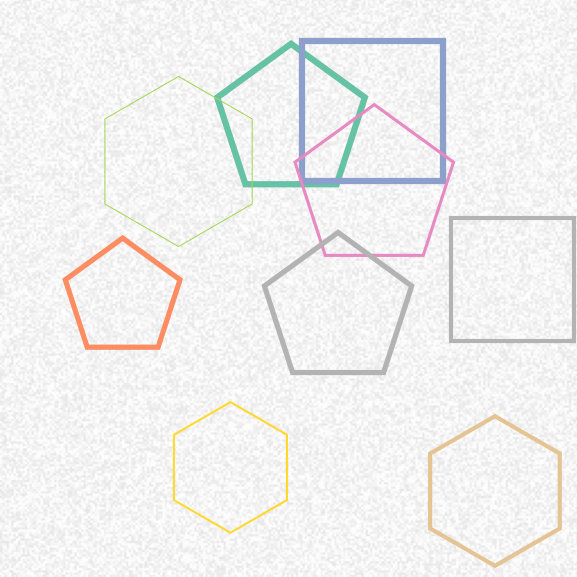[{"shape": "pentagon", "thickness": 3, "radius": 0.67, "center": [0.504, 0.789]}, {"shape": "pentagon", "thickness": 2.5, "radius": 0.52, "center": [0.212, 0.482]}, {"shape": "square", "thickness": 3, "radius": 0.61, "center": [0.645, 0.807]}, {"shape": "pentagon", "thickness": 1.5, "radius": 0.72, "center": [0.648, 0.674]}, {"shape": "hexagon", "thickness": 0.5, "radius": 0.74, "center": [0.309, 0.72]}, {"shape": "hexagon", "thickness": 1, "radius": 0.57, "center": [0.399, 0.19]}, {"shape": "hexagon", "thickness": 2, "radius": 0.65, "center": [0.857, 0.149]}, {"shape": "square", "thickness": 2, "radius": 0.53, "center": [0.888, 0.515]}, {"shape": "pentagon", "thickness": 2.5, "radius": 0.67, "center": [0.585, 0.463]}]